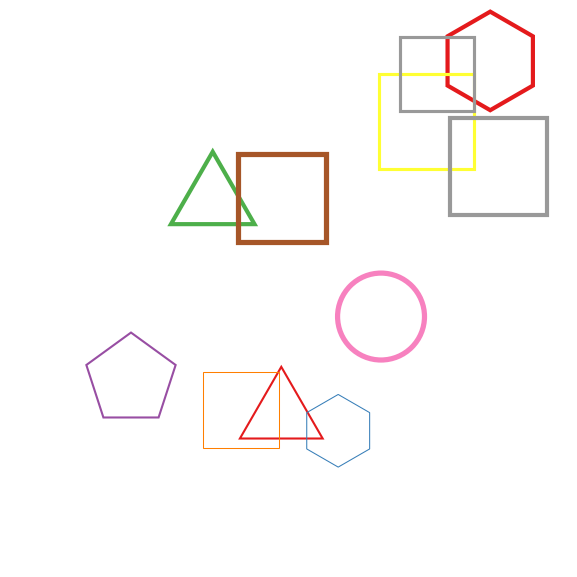[{"shape": "triangle", "thickness": 1, "radius": 0.41, "center": [0.487, 0.281]}, {"shape": "hexagon", "thickness": 2, "radius": 0.43, "center": [0.849, 0.894]}, {"shape": "hexagon", "thickness": 0.5, "radius": 0.31, "center": [0.586, 0.253]}, {"shape": "triangle", "thickness": 2, "radius": 0.42, "center": [0.368, 0.653]}, {"shape": "pentagon", "thickness": 1, "radius": 0.41, "center": [0.227, 0.342]}, {"shape": "square", "thickness": 0.5, "radius": 0.33, "center": [0.417, 0.289]}, {"shape": "square", "thickness": 1.5, "radius": 0.41, "center": [0.738, 0.788]}, {"shape": "square", "thickness": 2.5, "radius": 0.38, "center": [0.488, 0.656]}, {"shape": "circle", "thickness": 2.5, "radius": 0.38, "center": [0.66, 0.451]}, {"shape": "square", "thickness": 1.5, "radius": 0.32, "center": [0.757, 0.871]}, {"shape": "square", "thickness": 2, "radius": 0.42, "center": [0.863, 0.711]}]